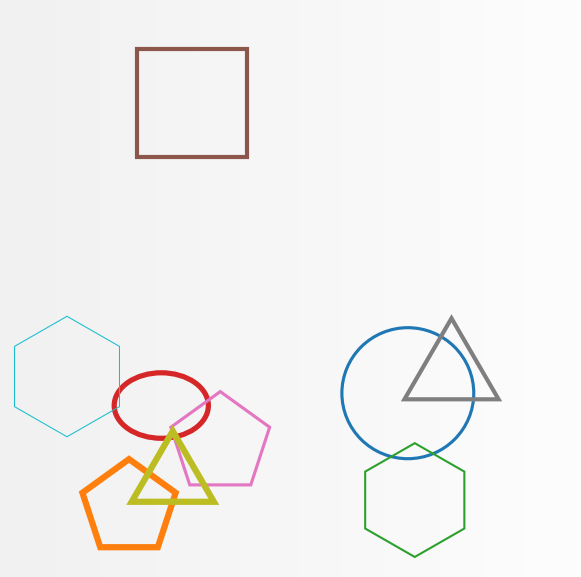[{"shape": "circle", "thickness": 1.5, "radius": 0.57, "center": [0.702, 0.318]}, {"shape": "pentagon", "thickness": 3, "radius": 0.42, "center": [0.222, 0.12]}, {"shape": "hexagon", "thickness": 1, "radius": 0.49, "center": [0.714, 0.133]}, {"shape": "oval", "thickness": 2.5, "radius": 0.41, "center": [0.277, 0.297]}, {"shape": "square", "thickness": 2, "radius": 0.47, "center": [0.33, 0.821]}, {"shape": "pentagon", "thickness": 1.5, "radius": 0.45, "center": [0.379, 0.232]}, {"shape": "triangle", "thickness": 2, "radius": 0.47, "center": [0.777, 0.354]}, {"shape": "triangle", "thickness": 3, "radius": 0.41, "center": [0.297, 0.171]}, {"shape": "hexagon", "thickness": 0.5, "radius": 0.52, "center": [0.115, 0.347]}]